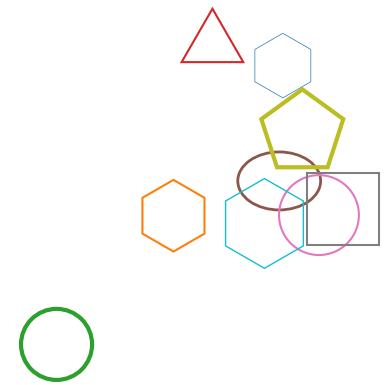[{"shape": "hexagon", "thickness": 0.5, "radius": 0.42, "center": [0.735, 0.83]}, {"shape": "hexagon", "thickness": 1.5, "radius": 0.47, "center": [0.451, 0.44]}, {"shape": "circle", "thickness": 3, "radius": 0.46, "center": [0.147, 0.105]}, {"shape": "triangle", "thickness": 1.5, "radius": 0.46, "center": [0.552, 0.885]}, {"shape": "oval", "thickness": 2, "radius": 0.54, "center": [0.725, 0.53]}, {"shape": "circle", "thickness": 1.5, "radius": 0.52, "center": [0.828, 0.441]}, {"shape": "square", "thickness": 1.5, "radius": 0.47, "center": [0.892, 0.456]}, {"shape": "pentagon", "thickness": 3, "radius": 0.56, "center": [0.785, 0.656]}, {"shape": "hexagon", "thickness": 1, "radius": 0.58, "center": [0.687, 0.42]}]